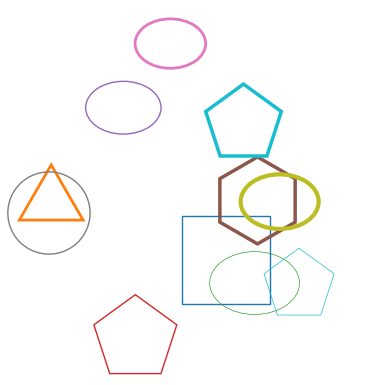[{"shape": "square", "thickness": 1, "radius": 0.57, "center": [0.587, 0.324]}, {"shape": "triangle", "thickness": 2, "radius": 0.48, "center": [0.133, 0.476]}, {"shape": "oval", "thickness": 0.5, "radius": 0.58, "center": [0.661, 0.265]}, {"shape": "pentagon", "thickness": 1, "radius": 0.57, "center": [0.352, 0.121]}, {"shape": "oval", "thickness": 1, "radius": 0.49, "center": [0.32, 0.72]}, {"shape": "hexagon", "thickness": 2.5, "radius": 0.56, "center": [0.669, 0.479]}, {"shape": "oval", "thickness": 2, "radius": 0.46, "center": [0.443, 0.887]}, {"shape": "circle", "thickness": 1, "radius": 0.53, "center": [0.127, 0.447]}, {"shape": "oval", "thickness": 3, "radius": 0.51, "center": [0.726, 0.476]}, {"shape": "pentagon", "thickness": 2.5, "radius": 0.52, "center": [0.633, 0.678]}, {"shape": "pentagon", "thickness": 0.5, "radius": 0.48, "center": [0.777, 0.259]}]